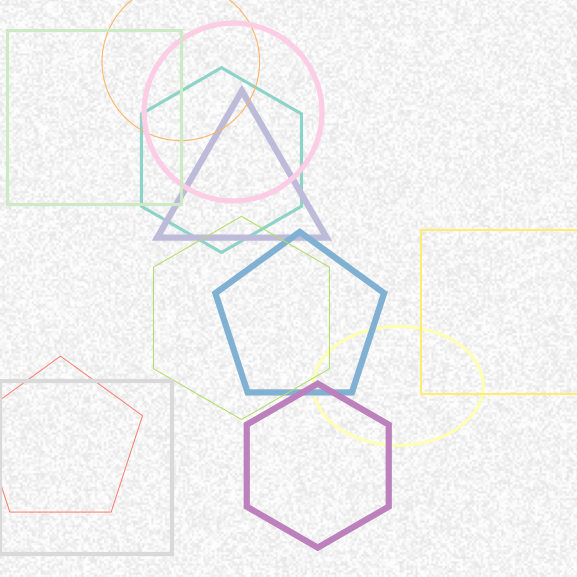[{"shape": "hexagon", "thickness": 1.5, "radius": 0.8, "center": [0.383, 0.722]}, {"shape": "oval", "thickness": 1.5, "radius": 0.74, "center": [0.69, 0.331]}, {"shape": "triangle", "thickness": 3, "radius": 0.85, "center": [0.419, 0.672]}, {"shape": "pentagon", "thickness": 0.5, "radius": 0.75, "center": [0.105, 0.233]}, {"shape": "pentagon", "thickness": 3, "radius": 0.77, "center": [0.519, 0.444]}, {"shape": "circle", "thickness": 0.5, "radius": 0.68, "center": [0.313, 0.892]}, {"shape": "hexagon", "thickness": 0.5, "radius": 0.88, "center": [0.418, 0.449]}, {"shape": "circle", "thickness": 2.5, "radius": 0.77, "center": [0.404, 0.805]}, {"shape": "square", "thickness": 2, "radius": 0.75, "center": [0.149, 0.19]}, {"shape": "hexagon", "thickness": 3, "radius": 0.71, "center": [0.55, 0.193]}, {"shape": "square", "thickness": 1.5, "radius": 0.75, "center": [0.164, 0.796]}, {"shape": "square", "thickness": 1, "radius": 0.71, "center": [0.871, 0.459]}]